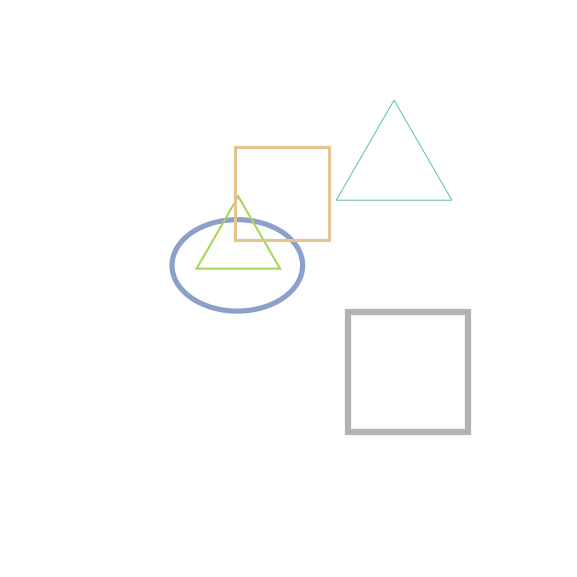[{"shape": "triangle", "thickness": 0.5, "radius": 0.58, "center": [0.682, 0.71]}, {"shape": "oval", "thickness": 2.5, "radius": 0.57, "center": [0.411, 0.54]}, {"shape": "triangle", "thickness": 1, "radius": 0.42, "center": [0.413, 0.576]}, {"shape": "square", "thickness": 1.5, "radius": 0.4, "center": [0.488, 0.664]}, {"shape": "square", "thickness": 3, "radius": 0.52, "center": [0.707, 0.355]}]